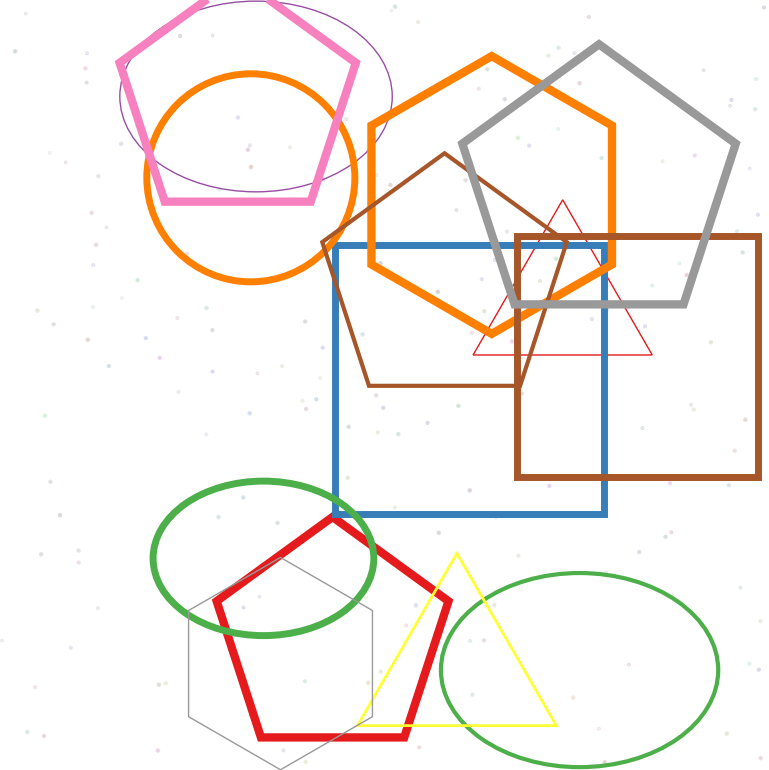[{"shape": "pentagon", "thickness": 3, "radius": 0.79, "center": [0.432, 0.17]}, {"shape": "triangle", "thickness": 0.5, "radius": 0.67, "center": [0.731, 0.606]}, {"shape": "square", "thickness": 2.5, "radius": 0.87, "center": [0.61, 0.508]}, {"shape": "oval", "thickness": 2.5, "radius": 0.72, "center": [0.342, 0.275]}, {"shape": "oval", "thickness": 1.5, "radius": 0.9, "center": [0.753, 0.13]}, {"shape": "oval", "thickness": 0.5, "radius": 0.88, "center": [0.333, 0.875]}, {"shape": "circle", "thickness": 2.5, "radius": 0.68, "center": [0.326, 0.769]}, {"shape": "hexagon", "thickness": 3, "radius": 0.9, "center": [0.639, 0.747]}, {"shape": "triangle", "thickness": 1, "radius": 0.75, "center": [0.593, 0.132]}, {"shape": "pentagon", "thickness": 1.5, "radius": 0.83, "center": [0.577, 0.634]}, {"shape": "square", "thickness": 2.5, "radius": 0.78, "center": [0.828, 0.537]}, {"shape": "pentagon", "thickness": 3, "radius": 0.81, "center": [0.309, 0.869]}, {"shape": "hexagon", "thickness": 0.5, "radius": 0.69, "center": [0.364, 0.138]}, {"shape": "pentagon", "thickness": 3, "radius": 0.93, "center": [0.778, 0.756]}]